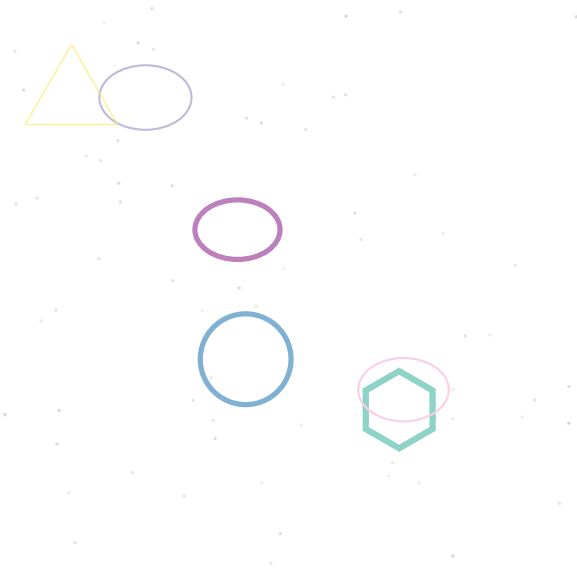[{"shape": "hexagon", "thickness": 3, "radius": 0.33, "center": [0.691, 0.29]}, {"shape": "oval", "thickness": 1, "radius": 0.4, "center": [0.252, 0.83]}, {"shape": "circle", "thickness": 2.5, "radius": 0.39, "center": [0.425, 0.377]}, {"shape": "oval", "thickness": 1, "radius": 0.39, "center": [0.699, 0.324]}, {"shape": "oval", "thickness": 2.5, "radius": 0.37, "center": [0.411, 0.601]}, {"shape": "triangle", "thickness": 0.5, "radius": 0.46, "center": [0.124, 0.83]}]